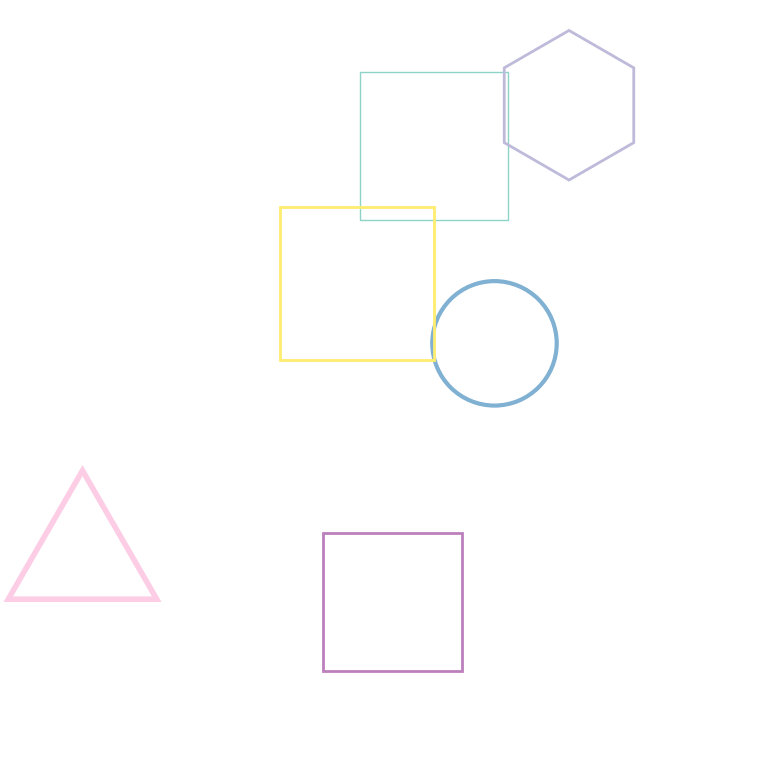[{"shape": "square", "thickness": 0.5, "radius": 0.48, "center": [0.564, 0.811]}, {"shape": "hexagon", "thickness": 1, "radius": 0.49, "center": [0.739, 0.863]}, {"shape": "circle", "thickness": 1.5, "radius": 0.4, "center": [0.642, 0.554]}, {"shape": "triangle", "thickness": 2, "radius": 0.56, "center": [0.107, 0.278]}, {"shape": "square", "thickness": 1, "radius": 0.45, "center": [0.51, 0.218]}, {"shape": "square", "thickness": 1, "radius": 0.5, "center": [0.464, 0.632]}]